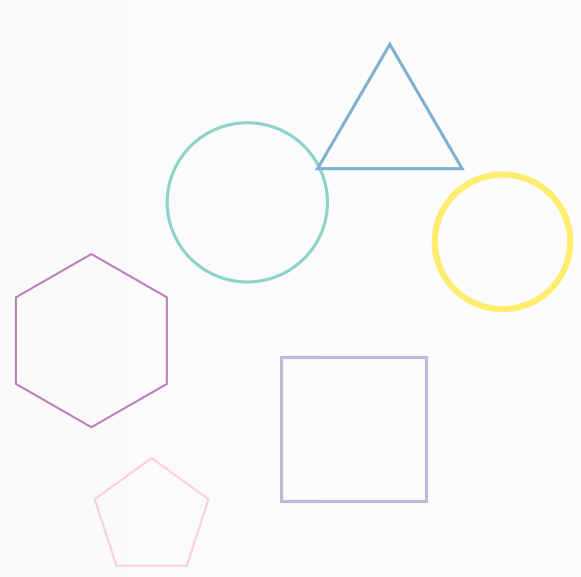[{"shape": "circle", "thickness": 1.5, "radius": 0.69, "center": [0.426, 0.649]}, {"shape": "square", "thickness": 1.5, "radius": 0.63, "center": [0.608, 0.257]}, {"shape": "triangle", "thickness": 1.5, "radius": 0.72, "center": [0.671, 0.779]}, {"shape": "pentagon", "thickness": 1, "radius": 0.51, "center": [0.261, 0.103]}, {"shape": "hexagon", "thickness": 1, "radius": 0.75, "center": [0.157, 0.409]}, {"shape": "circle", "thickness": 3, "radius": 0.58, "center": [0.865, 0.58]}]